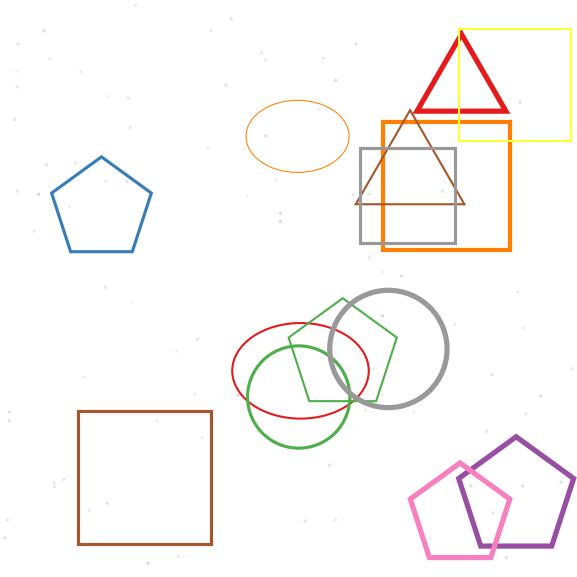[{"shape": "oval", "thickness": 1, "radius": 0.59, "center": [0.52, 0.357]}, {"shape": "triangle", "thickness": 2.5, "radius": 0.44, "center": [0.799, 0.851]}, {"shape": "pentagon", "thickness": 1.5, "radius": 0.45, "center": [0.176, 0.637]}, {"shape": "circle", "thickness": 1.5, "radius": 0.44, "center": [0.517, 0.312]}, {"shape": "pentagon", "thickness": 1, "radius": 0.49, "center": [0.593, 0.384]}, {"shape": "pentagon", "thickness": 2.5, "radius": 0.52, "center": [0.894, 0.138]}, {"shape": "oval", "thickness": 0.5, "radius": 0.45, "center": [0.515, 0.763]}, {"shape": "square", "thickness": 2, "radius": 0.55, "center": [0.773, 0.677]}, {"shape": "square", "thickness": 1, "radius": 0.48, "center": [0.891, 0.852]}, {"shape": "square", "thickness": 1.5, "radius": 0.58, "center": [0.25, 0.172]}, {"shape": "triangle", "thickness": 1, "radius": 0.54, "center": [0.71, 0.7]}, {"shape": "pentagon", "thickness": 2.5, "radius": 0.45, "center": [0.797, 0.107]}, {"shape": "circle", "thickness": 2.5, "radius": 0.51, "center": [0.673, 0.395]}, {"shape": "square", "thickness": 1.5, "radius": 0.41, "center": [0.706, 0.66]}]